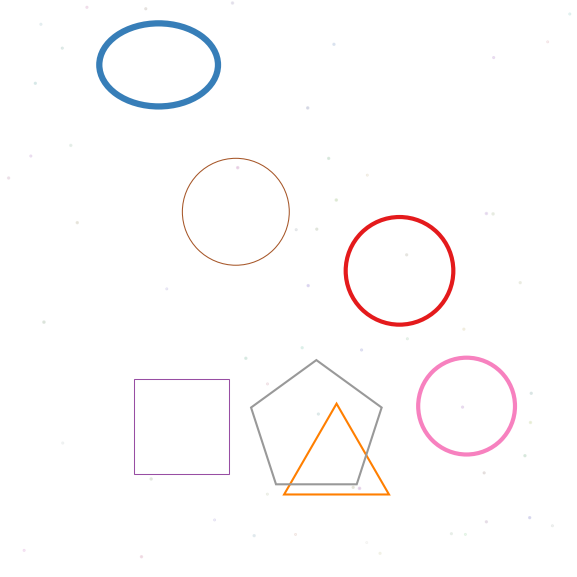[{"shape": "circle", "thickness": 2, "radius": 0.47, "center": [0.692, 0.53]}, {"shape": "oval", "thickness": 3, "radius": 0.51, "center": [0.275, 0.887]}, {"shape": "square", "thickness": 0.5, "radius": 0.41, "center": [0.314, 0.261]}, {"shape": "triangle", "thickness": 1, "radius": 0.52, "center": [0.583, 0.195]}, {"shape": "circle", "thickness": 0.5, "radius": 0.46, "center": [0.408, 0.632]}, {"shape": "circle", "thickness": 2, "radius": 0.42, "center": [0.808, 0.296]}, {"shape": "pentagon", "thickness": 1, "radius": 0.59, "center": [0.548, 0.257]}]